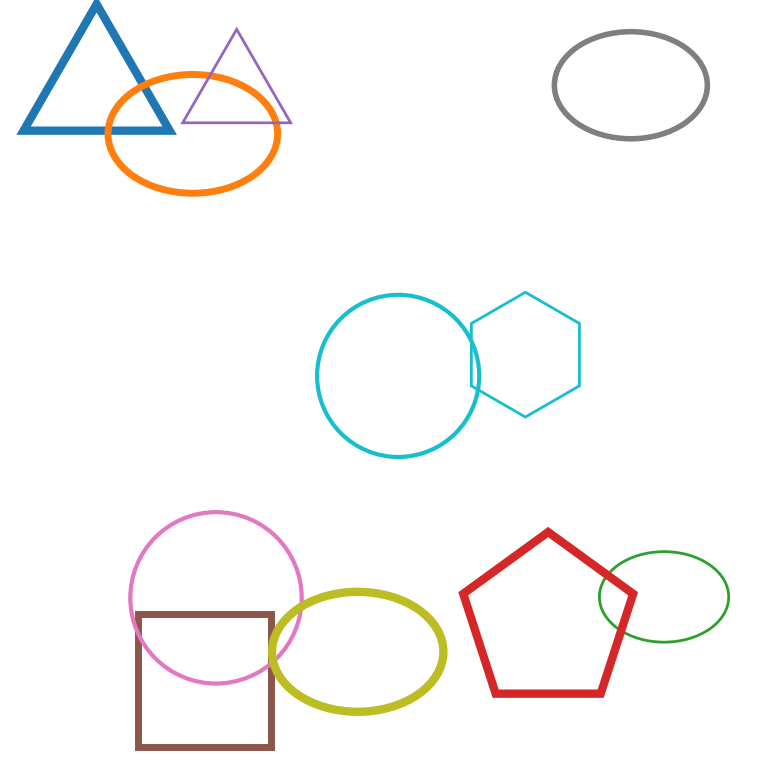[{"shape": "triangle", "thickness": 3, "radius": 0.55, "center": [0.125, 0.885]}, {"shape": "oval", "thickness": 2.5, "radius": 0.55, "center": [0.25, 0.826]}, {"shape": "oval", "thickness": 1, "radius": 0.42, "center": [0.862, 0.225]}, {"shape": "pentagon", "thickness": 3, "radius": 0.58, "center": [0.712, 0.193]}, {"shape": "triangle", "thickness": 1, "radius": 0.4, "center": [0.307, 0.881]}, {"shape": "square", "thickness": 2.5, "radius": 0.43, "center": [0.266, 0.117]}, {"shape": "circle", "thickness": 1.5, "radius": 0.56, "center": [0.281, 0.224]}, {"shape": "oval", "thickness": 2, "radius": 0.5, "center": [0.819, 0.889]}, {"shape": "oval", "thickness": 3, "radius": 0.56, "center": [0.465, 0.154]}, {"shape": "circle", "thickness": 1.5, "radius": 0.53, "center": [0.517, 0.512]}, {"shape": "hexagon", "thickness": 1, "radius": 0.41, "center": [0.682, 0.539]}]